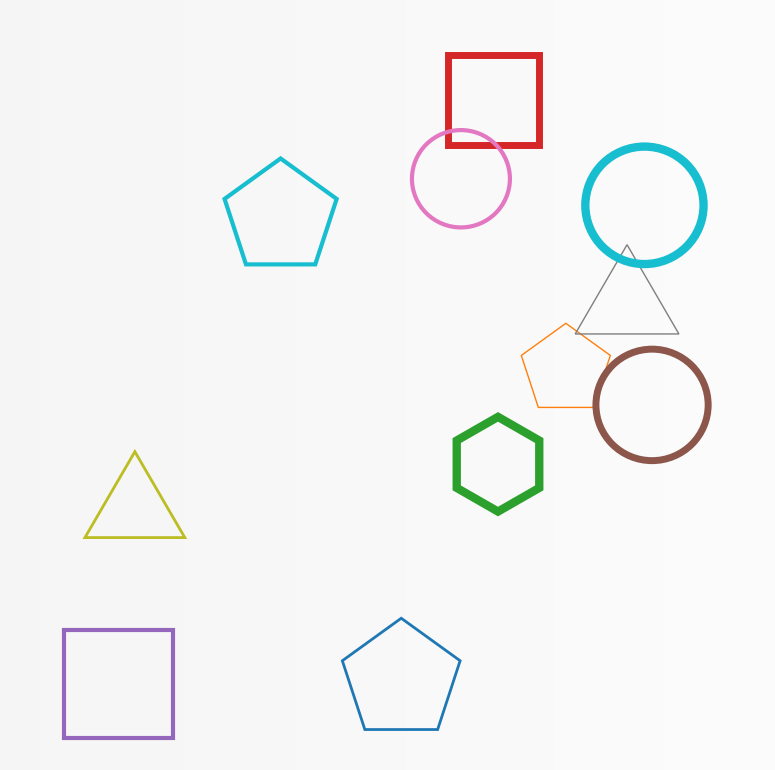[{"shape": "pentagon", "thickness": 1, "radius": 0.4, "center": [0.518, 0.117]}, {"shape": "pentagon", "thickness": 0.5, "radius": 0.3, "center": [0.73, 0.52]}, {"shape": "hexagon", "thickness": 3, "radius": 0.31, "center": [0.643, 0.397]}, {"shape": "square", "thickness": 2.5, "radius": 0.29, "center": [0.637, 0.87]}, {"shape": "square", "thickness": 1.5, "radius": 0.35, "center": [0.153, 0.112]}, {"shape": "circle", "thickness": 2.5, "radius": 0.36, "center": [0.841, 0.474]}, {"shape": "circle", "thickness": 1.5, "radius": 0.32, "center": [0.595, 0.768]}, {"shape": "triangle", "thickness": 0.5, "radius": 0.39, "center": [0.809, 0.605]}, {"shape": "triangle", "thickness": 1, "radius": 0.37, "center": [0.174, 0.339]}, {"shape": "pentagon", "thickness": 1.5, "radius": 0.38, "center": [0.362, 0.718]}, {"shape": "circle", "thickness": 3, "radius": 0.38, "center": [0.832, 0.733]}]